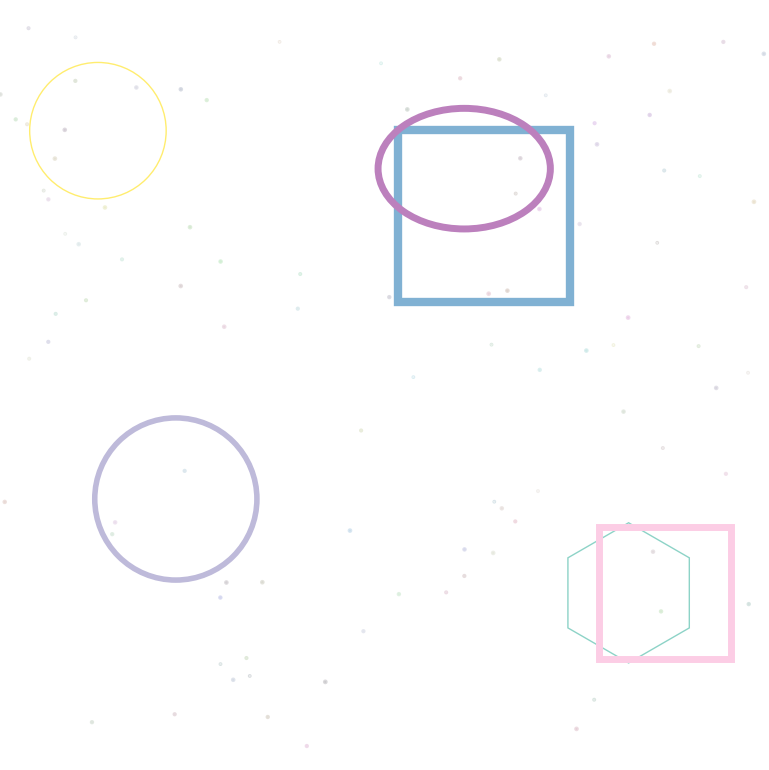[{"shape": "hexagon", "thickness": 0.5, "radius": 0.46, "center": [0.816, 0.23]}, {"shape": "circle", "thickness": 2, "radius": 0.53, "center": [0.228, 0.352]}, {"shape": "square", "thickness": 3, "radius": 0.56, "center": [0.629, 0.719]}, {"shape": "square", "thickness": 2.5, "radius": 0.43, "center": [0.863, 0.229]}, {"shape": "oval", "thickness": 2.5, "radius": 0.56, "center": [0.603, 0.781]}, {"shape": "circle", "thickness": 0.5, "radius": 0.44, "center": [0.127, 0.83]}]